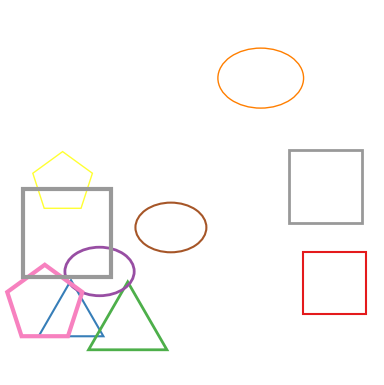[{"shape": "square", "thickness": 1.5, "radius": 0.41, "center": [0.869, 0.265]}, {"shape": "triangle", "thickness": 1.5, "radius": 0.49, "center": [0.184, 0.175]}, {"shape": "triangle", "thickness": 2, "radius": 0.59, "center": [0.332, 0.15]}, {"shape": "oval", "thickness": 2, "radius": 0.45, "center": [0.259, 0.295]}, {"shape": "oval", "thickness": 1, "radius": 0.56, "center": [0.677, 0.797]}, {"shape": "pentagon", "thickness": 1, "radius": 0.41, "center": [0.163, 0.525]}, {"shape": "oval", "thickness": 1.5, "radius": 0.46, "center": [0.444, 0.409]}, {"shape": "pentagon", "thickness": 3, "radius": 0.51, "center": [0.116, 0.21]}, {"shape": "square", "thickness": 3, "radius": 0.57, "center": [0.173, 0.394]}, {"shape": "square", "thickness": 2, "radius": 0.47, "center": [0.846, 0.514]}]